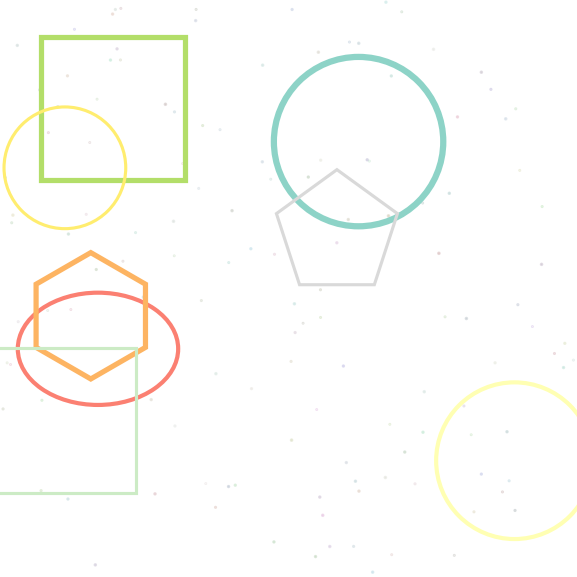[{"shape": "circle", "thickness": 3, "radius": 0.73, "center": [0.621, 0.754]}, {"shape": "circle", "thickness": 2, "radius": 0.68, "center": [0.891, 0.201]}, {"shape": "oval", "thickness": 2, "radius": 0.69, "center": [0.17, 0.395]}, {"shape": "hexagon", "thickness": 2.5, "radius": 0.55, "center": [0.157, 0.452]}, {"shape": "square", "thickness": 2.5, "radius": 0.62, "center": [0.196, 0.811]}, {"shape": "pentagon", "thickness": 1.5, "radius": 0.55, "center": [0.583, 0.595]}, {"shape": "square", "thickness": 1.5, "radius": 0.63, "center": [0.109, 0.271]}, {"shape": "circle", "thickness": 1.5, "radius": 0.53, "center": [0.112, 0.709]}]